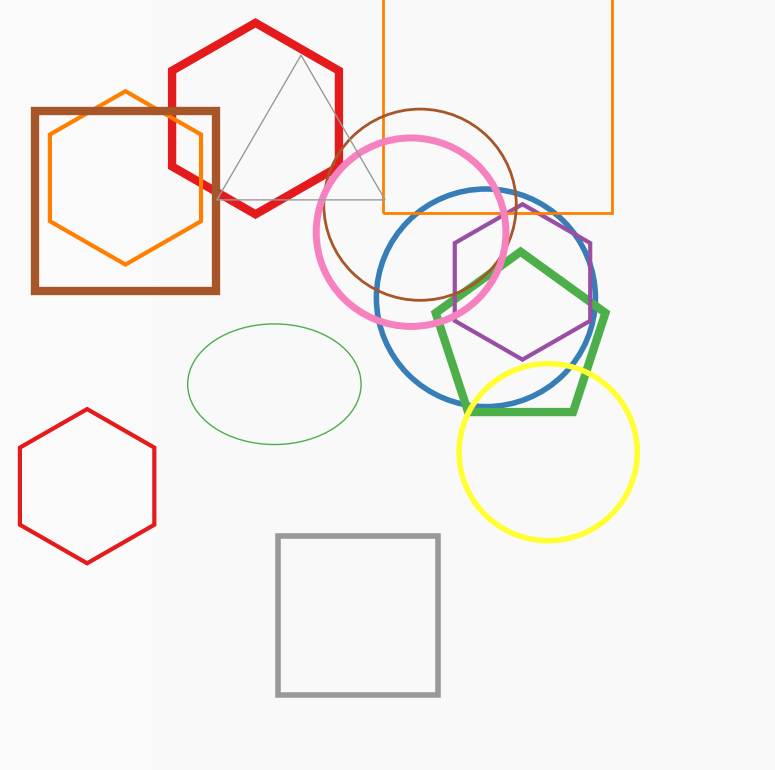[{"shape": "hexagon", "thickness": 1.5, "radius": 0.5, "center": [0.112, 0.369]}, {"shape": "hexagon", "thickness": 3, "radius": 0.62, "center": [0.33, 0.846]}, {"shape": "circle", "thickness": 2, "radius": 0.71, "center": [0.627, 0.613]}, {"shape": "oval", "thickness": 0.5, "radius": 0.56, "center": [0.354, 0.501]}, {"shape": "pentagon", "thickness": 3, "radius": 0.58, "center": [0.672, 0.558]}, {"shape": "hexagon", "thickness": 1.5, "radius": 0.5, "center": [0.674, 0.634]}, {"shape": "square", "thickness": 1, "radius": 0.74, "center": [0.642, 0.871]}, {"shape": "hexagon", "thickness": 1.5, "radius": 0.56, "center": [0.162, 0.769]}, {"shape": "circle", "thickness": 2, "radius": 0.57, "center": [0.707, 0.413]}, {"shape": "circle", "thickness": 1, "radius": 0.62, "center": [0.542, 0.734]}, {"shape": "square", "thickness": 3, "radius": 0.58, "center": [0.162, 0.739]}, {"shape": "circle", "thickness": 2.5, "radius": 0.61, "center": [0.53, 0.698]}, {"shape": "triangle", "thickness": 0.5, "radius": 0.63, "center": [0.388, 0.803]}, {"shape": "square", "thickness": 2, "radius": 0.52, "center": [0.462, 0.201]}]